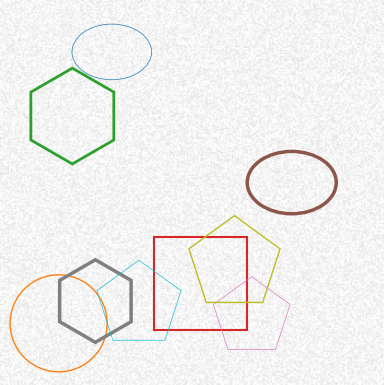[{"shape": "oval", "thickness": 0.5, "radius": 0.52, "center": [0.29, 0.865]}, {"shape": "circle", "thickness": 1, "radius": 0.63, "center": [0.152, 0.16]}, {"shape": "hexagon", "thickness": 2, "radius": 0.62, "center": [0.188, 0.699]}, {"shape": "square", "thickness": 1.5, "radius": 0.6, "center": [0.52, 0.265]}, {"shape": "oval", "thickness": 2.5, "radius": 0.58, "center": [0.758, 0.526]}, {"shape": "pentagon", "thickness": 0.5, "radius": 0.52, "center": [0.654, 0.177]}, {"shape": "hexagon", "thickness": 2.5, "radius": 0.54, "center": [0.248, 0.218]}, {"shape": "pentagon", "thickness": 1, "radius": 0.62, "center": [0.609, 0.315]}, {"shape": "pentagon", "thickness": 0.5, "radius": 0.58, "center": [0.361, 0.209]}]